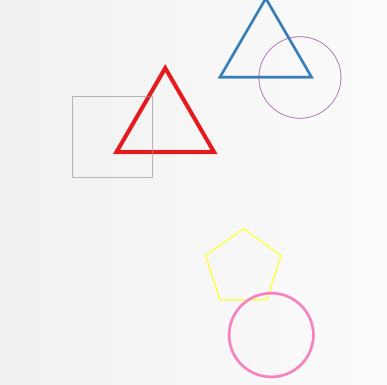[{"shape": "triangle", "thickness": 3, "radius": 0.73, "center": [0.426, 0.678]}, {"shape": "triangle", "thickness": 2, "radius": 0.68, "center": [0.686, 0.868]}, {"shape": "circle", "thickness": 0.5, "radius": 0.53, "center": [0.774, 0.799]}, {"shape": "pentagon", "thickness": 1, "radius": 0.51, "center": [0.628, 0.304]}, {"shape": "circle", "thickness": 2, "radius": 0.54, "center": [0.7, 0.13]}, {"shape": "square", "thickness": 0.5, "radius": 0.52, "center": [0.289, 0.646]}]